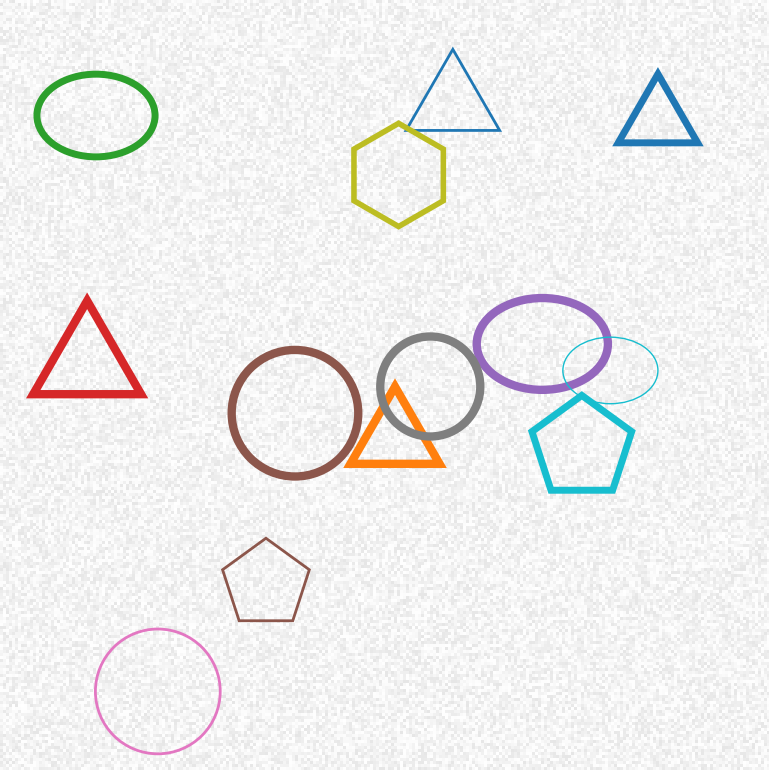[{"shape": "triangle", "thickness": 1, "radius": 0.35, "center": [0.588, 0.866]}, {"shape": "triangle", "thickness": 2.5, "radius": 0.3, "center": [0.854, 0.844]}, {"shape": "triangle", "thickness": 3, "radius": 0.33, "center": [0.513, 0.431]}, {"shape": "oval", "thickness": 2.5, "radius": 0.38, "center": [0.125, 0.85]}, {"shape": "triangle", "thickness": 3, "radius": 0.4, "center": [0.113, 0.528]}, {"shape": "oval", "thickness": 3, "radius": 0.43, "center": [0.704, 0.553]}, {"shape": "circle", "thickness": 3, "radius": 0.41, "center": [0.383, 0.463]}, {"shape": "pentagon", "thickness": 1, "radius": 0.3, "center": [0.345, 0.242]}, {"shape": "circle", "thickness": 1, "radius": 0.41, "center": [0.205, 0.102]}, {"shape": "circle", "thickness": 3, "radius": 0.32, "center": [0.559, 0.498]}, {"shape": "hexagon", "thickness": 2, "radius": 0.34, "center": [0.518, 0.773]}, {"shape": "pentagon", "thickness": 2.5, "radius": 0.34, "center": [0.756, 0.418]}, {"shape": "oval", "thickness": 0.5, "radius": 0.31, "center": [0.793, 0.519]}]